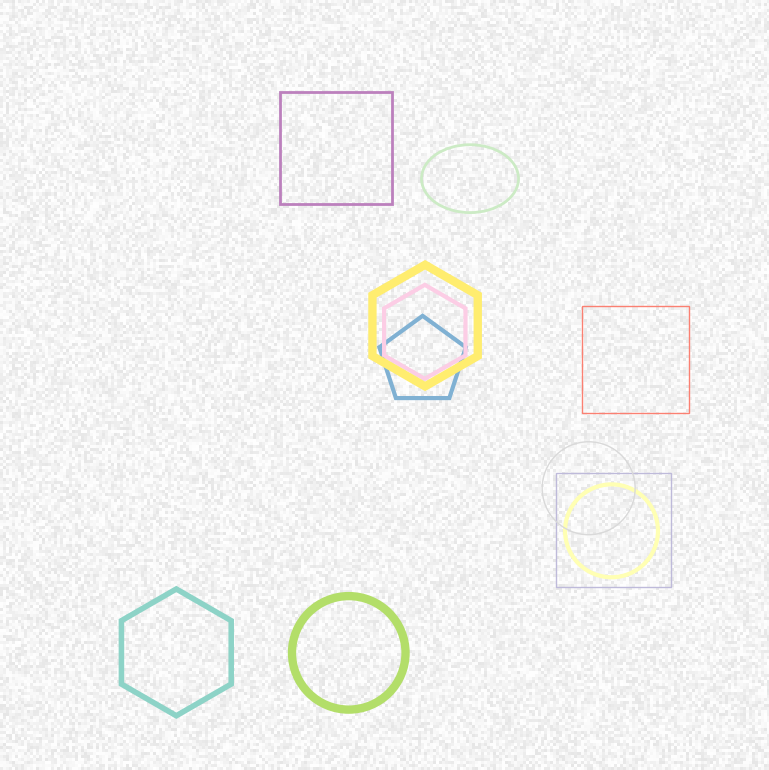[{"shape": "hexagon", "thickness": 2, "radius": 0.41, "center": [0.229, 0.153]}, {"shape": "circle", "thickness": 1.5, "radius": 0.3, "center": [0.794, 0.311]}, {"shape": "square", "thickness": 0.5, "radius": 0.37, "center": [0.797, 0.311]}, {"shape": "square", "thickness": 0.5, "radius": 0.35, "center": [0.825, 0.533]}, {"shape": "pentagon", "thickness": 1.5, "radius": 0.3, "center": [0.549, 0.531]}, {"shape": "circle", "thickness": 3, "radius": 0.37, "center": [0.453, 0.152]}, {"shape": "hexagon", "thickness": 1.5, "radius": 0.31, "center": [0.552, 0.569]}, {"shape": "circle", "thickness": 0.5, "radius": 0.3, "center": [0.764, 0.366]}, {"shape": "square", "thickness": 1, "radius": 0.36, "center": [0.436, 0.808]}, {"shape": "oval", "thickness": 1, "radius": 0.31, "center": [0.61, 0.768]}, {"shape": "hexagon", "thickness": 3, "radius": 0.39, "center": [0.552, 0.577]}]